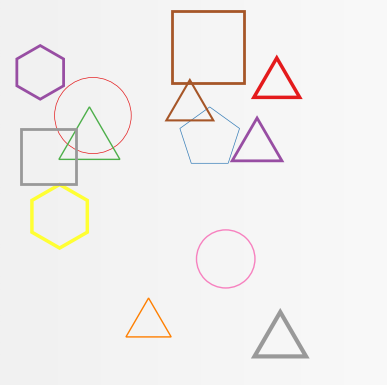[{"shape": "circle", "thickness": 0.5, "radius": 0.49, "center": [0.24, 0.7]}, {"shape": "triangle", "thickness": 2.5, "radius": 0.34, "center": [0.714, 0.781]}, {"shape": "pentagon", "thickness": 0.5, "radius": 0.4, "center": [0.541, 0.641]}, {"shape": "triangle", "thickness": 1, "radius": 0.45, "center": [0.231, 0.631]}, {"shape": "triangle", "thickness": 2, "radius": 0.37, "center": [0.663, 0.619]}, {"shape": "hexagon", "thickness": 2, "radius": 0.35, "center": [0.104, 0.812]}, {"shape": "triangle", "thickness": 1, "radius": 0.34, "center": [0.383, 0.159]}, {"shape": "hexagon", "thickness": 2.5, "radius": 0.41, "center": [0.154, 0.438]}, {"shape": "triangle", "thickness": 1.5, "radius": 0.35, "center": [0.49, 0.722]}, {"shape": "square", "thickness": 2, "radius": 0.46, "center": [0.537, 0.878]}, {"shape": "circle", "thickness": 1, "radius": 0.38, "center": [0.583, 0.327]}, {"shape": "square", "thickness": 2, "radius": 0.36, "center": [0.124, 0.592]}, {"shape": "triangle", "thickness": 3, "radius": 0.38, "center": [0.723, 0.113]}]